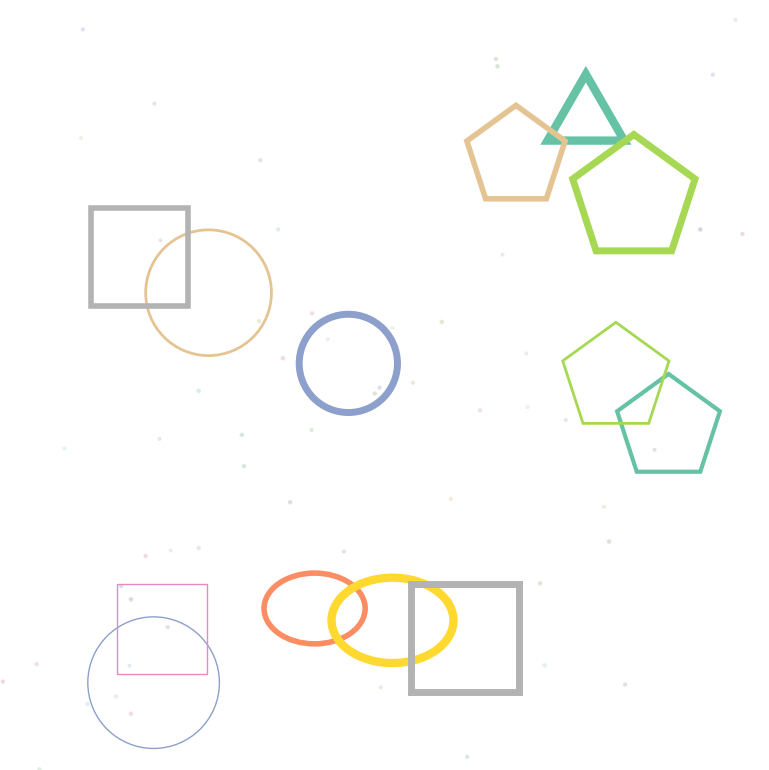[{"shape": "triangle", "thickness": 3, "radius": 0.29, "center": [0.761, 0.846]}, {"shape": "pentagon", "thickness": 1.5, "radius": 0.35, "center": [0.868, 0.444]}, {"shape": "oval", "thickness": 2, "radius": 0.33, "center": [0.409, 0.21]}, {"shape": "circle", "thickness": 0.5, "radius": 0.43, "center": [0.199, 0.113]}, {"shape": "circle", "thickness": 2.5, "radius": 0.32, "center": [0.452, 0.528]}, {"shape": "square", "thickness": 0.5, "radius": 0.29, "center": [0.21, 0.183]}, {"shape": "pentagon", "thickness": 2.5, "radius": 0.42, "center": [0.823, 0.742]}, {"shape": "pentagon", "thickness": 1, "radius": 0.36, "center": [0.8, 0.509]}, {"shape": "oval", "thickness": 3, "radius": 0.4, "center": [0.51, 0.194]}, {"shape": "pentagon", "thickness": 2, "radius": 0.34, "center": [0.67, 0.796]}, {"shape": "circle", "thickness": 1, "radius": 0.41, "center": [0.271, 0.62]}, {"shape": "square", "thickness": 2, "radius": 0.32, "center": [0.181, 0.666]}, {"shape": "square", "thickness": 2.5, "radius": 0.35, "center": [0.604, 0.171]}]